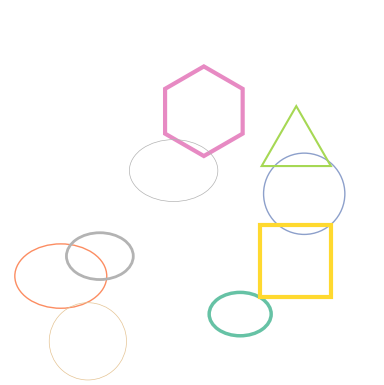[{"shape": "oval", "thickness": 2.5, "radius": 0.4, "center": [0.624, 0.184]}, {"shape": "oval", "thickness": 1, "radius": 0.6, "center": [0.158, 0.283]}, {"shape": "circle", "thickness": 1, "radius": 0.53, "center": [0.79, 0.497]}, {"shape": "hexagon", "thickness": 3, "radius": 0.58, "center": [0.53, 0.711]}, {"shape": "triangle", "thickness": 1.5, "radius": 0.52, "center": [0.77, 0.621]}, {"shape": "square", "thickness": 3, "radius": 0.46, "center": [0.767, 0.322]}, {"shape": "circle", "thickness": 0.5, "radius": 0.5, "center": [0.228, 0.113]}, {"shape": "oval", "thickness": 0.5, "radius": 0.57, "center": [0.451, 0.557]}, {"shape": "oval", "thickness": 2, "radius": 0.43, "center": [0.259, 0.335]}]